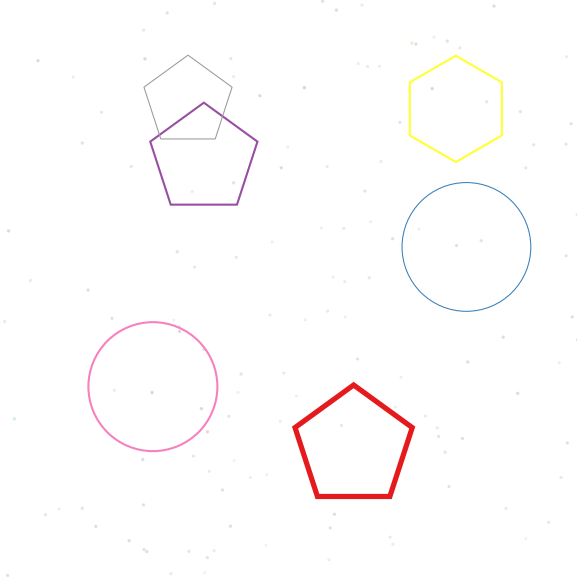[{"shape": "pentagon", "thickness": 2.5, "radius": 0.53, "center": [0.612, 0.226]}, {"shape": "circle", "thickness": 0.5, "radius": 0.56, "center": [0.808, 0.572]}, {"shape": "pentagon", "thickness": 1, "radius": 0.49, "center": [0.353, 0.724]}, {"shape": "hexagon", "thickness": 1, "radius": 0.46, "center": [0.789, 0.811]}, {"shape": "circle", "thickness": 1, "radius": 0.56, "center": [0.265, 0.33]}, {"shape": "pentagon", "thickness": 0.5, "radius": 0.4, "center": [0.326, 0.823]}]